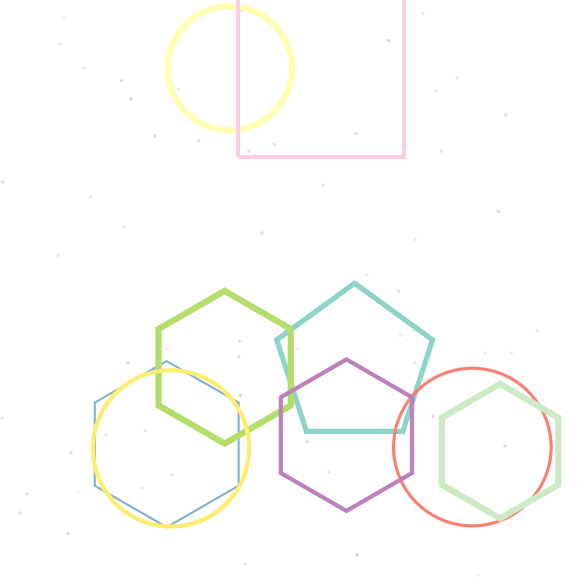[{"shape": "pentagon", "thickness": 2.5, "radius": 0.71, "center": [0.614, 0.367]}, {"shape": "circle", "thickness": 3, "radius": 0.54, "center": [0.398, 0.881]}, {"shape": "circle", "thickness": 1.5, "radius": 0.68, "center": [0.818, 0.225]}, {"shape": "hexagon", "thickness": 1, "radius": 0.72, "center": [0.289, 0.23]}, {"shape": "hexagon", "thickness": 3, "radius": 0.66, "center": [0.389, 0.363]}, {"shape": "square", "thickness": 2, "radius": 0.72, "center": [0.556, 0.87]}, {"shape": "hexagon", "thickness": 2, "radius": 0.66, "center": [0.6, 0.246]}, {"shape": "hexagon", "thickness": 3, "radius": 0.58, "center": [0.866, 0.218]}, {"shape": "circle", "thickness": 2, "radius": 0.68, "center": [0.296, 0.223]}]